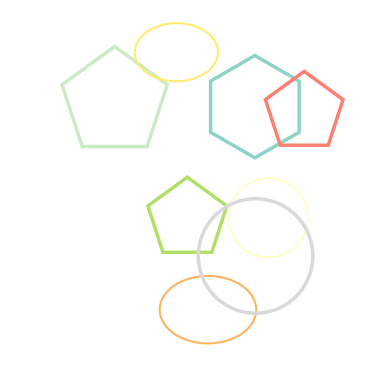[{"shape": "hexagon", "thickness": 2.5, "radius": 0.66, "center": [0.662, 0.723]}, {"shape": "circle", "thickness": 1, "radius": 0.51, "center": [0.697, 0.434]}, {"shape": "pentagon", "thickness": 2.5, "radius": 0.53, "center": [0.79, 0.709]}, {"shape": "oval", "thickness": 1.5, "radius": 0.63, "center": [0.54, 0.196]}, {"shape": "pentagon", "thickness": 2.5, "radius": 0.54, "center": [0.487, 0.432]}, {"shape": "circle", "thickness": 2.5, "radius": 0.74, "center": [0.664, 0.335]}, {"shape": "pentagon", "thickness": 2.5, "radius": 0.72, "center": [0.298, 0.736]}, {"shape": "oval", "thickness": 1.5, "radius": 0.54, "center": [0.458, 0.864]}]